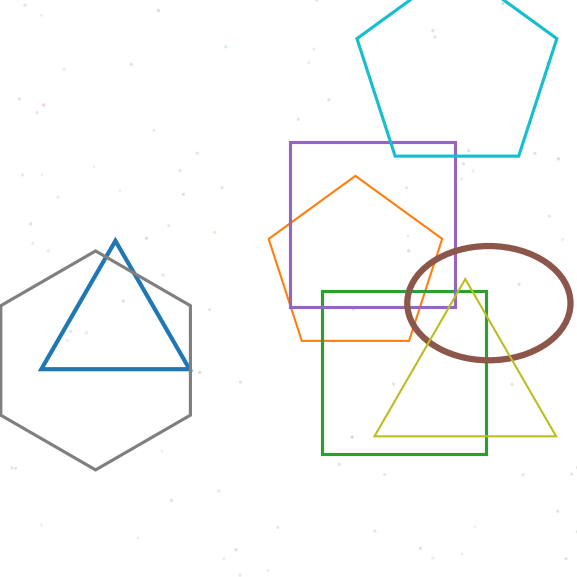[{"shape": "triangle", "thickness": 2, "radius": 0.74, "center": [0.2, 0.434]}, {"shape": "pentagon", "thickness": 1, "radius": 0.79, "center": [0.615, 0.537]}, {"shape": "square", "thickness": 1.5, "radius": 0.71, "center": [0.7, 0.354]}, {"shape": "square", "thickness": 1.5, "radius": 0.71, "center": [0.645, 0.61]}, {"shape": "oval", "thickness": 3, "radius": 0.71, "center": [0.847, 0.474]}, {"shape": "hexagon", "thickness": 1.5, "radius": 0.95, "center": [0.166, 0.375]}, {"shape": "triangle", "thickness": 1, "radius": 0.91, "center": [0.806, 0.334]}, {"shape": "pentagon", "thickness": 1.5, "radius": 0.91, "center": [0.791, 0.876]}]